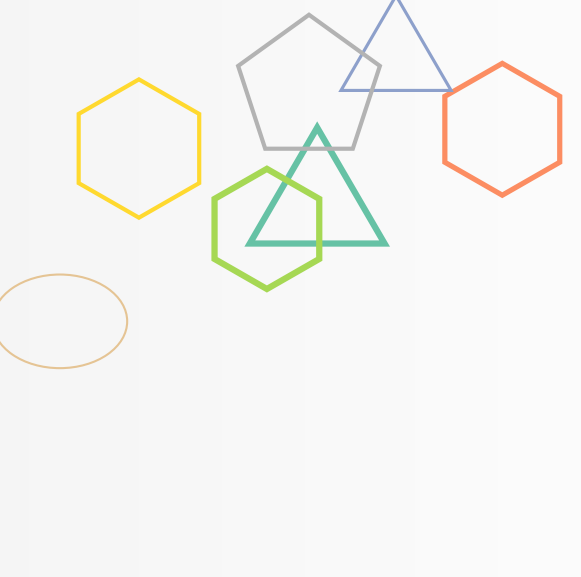[{"shape": "triangle", "thickness": 3, "radius": 0.67, "center": [0.546, 0.644]}, {"shape": "hexagon", "thickness": 2.5, "radius": 0.57, "center": [0.864, 0.775]}, {"shape": "triangle", "thickness": 1.5, "radius": 0.55, "center": [0.681, 0.897]}, {"shape": "hexagon", "thickness": 3, "radius": 0.52, "center": [0.459, 0.603]}, {"shape": "hexagon", "thickness": 2, "radius": 0.6, "center": [0.239, 0.742]}, {"shape": "oval", "thickness": 1, "radius": 0.58, "center": [0.103, 0.443]}, {"shape": "pentagon", "thickness": 2, "radius": 0.64, "center": [0.532, 0.845]}]